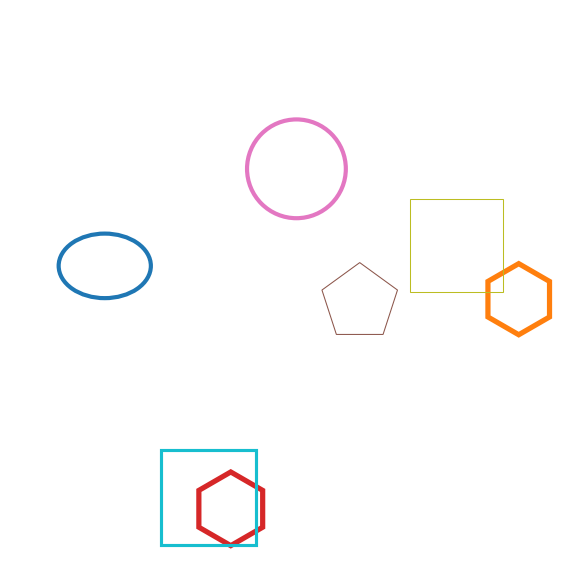[{"shape": "oval", "thickness": 2, "radius": 0.4, "center": [0.181, 0.539]}, {"shape": "hexagon", "thickness": 2.5, "radius": 0.31, "center": [0.898, 0.481]}, {"shape": "hexagon", "thickness": 2.5, "radius": 0.32, "center": [0.4, 0.118]}, {"shape": "pentagon", "thickness": 0.5, "radius": 0.34, "center": [0.623, 0.476]}, {"shape": "circle", "thickness": 2, "radius": 0.43, "center": [0.513, 0.707]}, {"shape": "square", "thickness": 0.5, "radius": 0.4, "center": [0.79, 0.574]}, {"shape": "square", "thickness": 1.5, "radius": 0.41, "center": [0.361, 0.138]}]